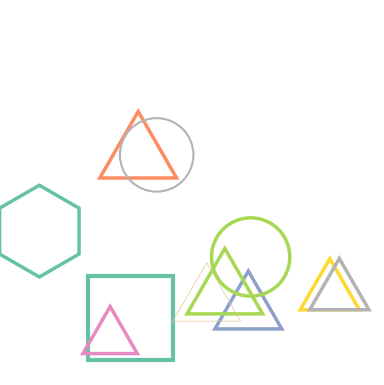[{"shape": "hexagon", "thickness": 2.5, "radius": 0.6, "center": [0.102, 0.4]}, {"shape": "square", "thickness": 3, "radius": 0.55, "center": [0.339, 0.174]}, {"shape": "triangle", "thickness": 2.5, "radius": 0.58, "center": [0.359, 0.595]}, {"shape": "triangle", "thickness": 2.5, "radius": 0.5, "center": [0.645, 0.196]}, {"shape": "triangle", "thickness": 2.5, "radius": 0.41, "center": [0.286, 0.122]}, {"shape": "circle", "thickness": 2.5, "radius": 0.51, "center": [0.651, 0.332]}, {"shape": "triangle", "thickness": 2.5, "radius": 0.57, "center": [0.584, 0.241]}, {"shape": "triangle", "thickness": 2.5, "radius": 0.44, "center": [0.857, 0.24]}, {"shape": "triangle", "thickness": 0.5, "radius": 0.51, "center": [0.537, 0.217]}, {"shape": "triangle", "thickness": 2.5, "radius": 0.44, "center": [0.881, 0.24]}, {"shape": "circle", "thickness": 1.5, "radius": 0.48, "center": [0.407, 0.598]}]